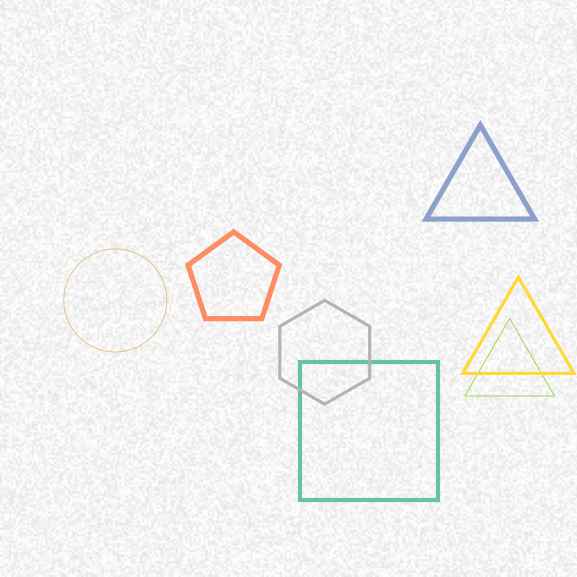[{"shape": "square", "thickness": 2, "radius": 0.6, "center": [0.639, 0.253]}, {"shape": "pentagon", "thickness": 2.5, "radius": 0.42, "center": [0.405, 0.515]}, {"shape": "triangle", "thickness": 2.5, "radius": 0.54, "center": [0.832, 0.674]}, {"shape": "triangle", "thickness": 0.5, "radius": 0.45, "center": [0.883, 0.358]}, {"shape": "triangle", "thickness": 1.5, "radius": 0.56, "center": [0.898, 0.408]}, {"shape": "circle", "thickness": 0.5, "radius": 0.45, "center": [0.2, 0.479]}, {"shape": "hexagon", "thickness": 1.5, "radius": 0.45, "center": [0.562, 0.389]}]